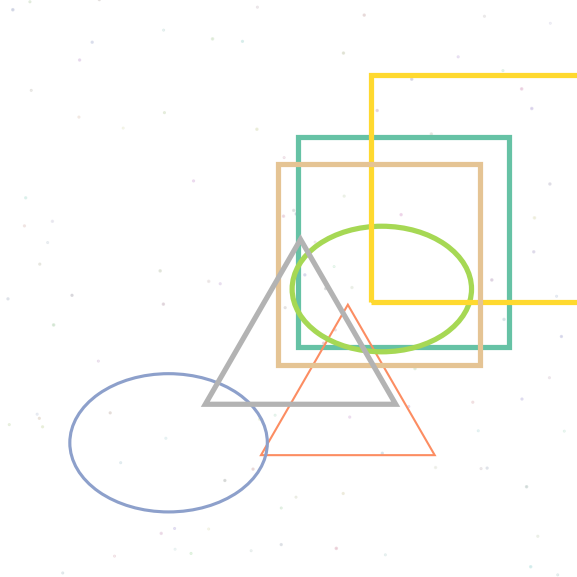[{"shape": "square", "thickness": 2.5, "radius": 0.91, "center": [0.699, 0.58]}, {"shape": "triangle", "thickness": 1, "radius": 0.87, "center": [0.602, 0.298]}, {"shape": "oval", "thickness": 1.5, "radius": 0.85, "center": [0.292, 0.232]}, {"shape": "oval", "thickness": 2.5, "radius": 0.78, "center": [0.661, 0.499]}, {"shape": "square", "thickness": 2.5, "radius": 0.98, "center": [0.839, 0.672]}, {"shape": "square", "thickness": 2.5, "radius": 0.87, "center": [0.657, 0.541]}, {"shape": "triangle", "thickness": 2.5, "radius": 0.95, "center": [0.52, 0.394]}]